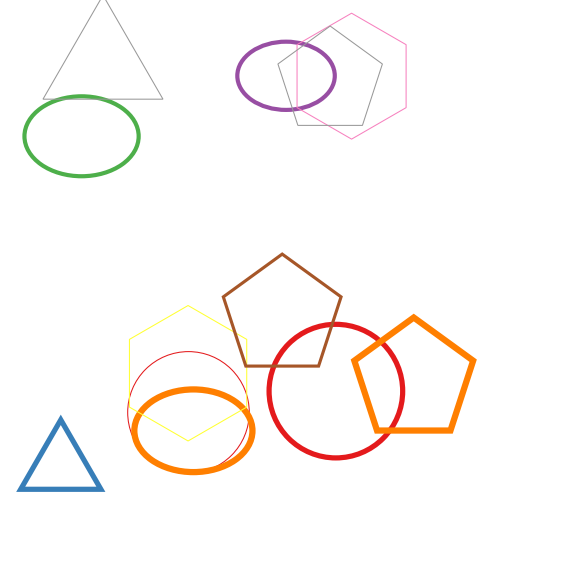[{"shape": "circle", "thickness": 0.5, "radius": 0.53, "center": [0.326, 0.285]}, {"shape": "circle", "thickness": 2.5, "radius": 0.58, "center": [0.582, 0.322]}, {"shape": "triangle", "thickness": 2.5, "radius": 0.4, "center": [0.105, 0.192]}, {"shape": "oval", "thickness": 2, "radius": 0.49, "center": [0.141, 0.763]}, {"shape": "oval", "thickness": 2, "radius": 0.42, "center": [0.495, 0.868]}, {"shape": "oval", "thickness": 3, "radius": 0.51, "center": [0.335, 0.253]}, {"shape": "pentagon", "thickness": 3, "radius": 0.54, "center": [0.716, 0.341]}, {"shape": "hexagon", "thickness": 0.5, "radius": 0.59, "center": [0.326, 0.353]}, {"shape": "pentagon", "thickness": 1.5, "radius": 0.54, "center": [0.489, 0.452]}, {"shape": "hexagon", "thickness": 0.5, "radius": 0.55, "center": [0.609, 0.867]}, {"shape": "triangle", "thickness": 0.5, "radius": 0.6, "center": [0.178, 0.887]}, {"shape": "pentagon", "thickness": 0.5, "radius": 0.48, "center": [0.572, 0.859]}]